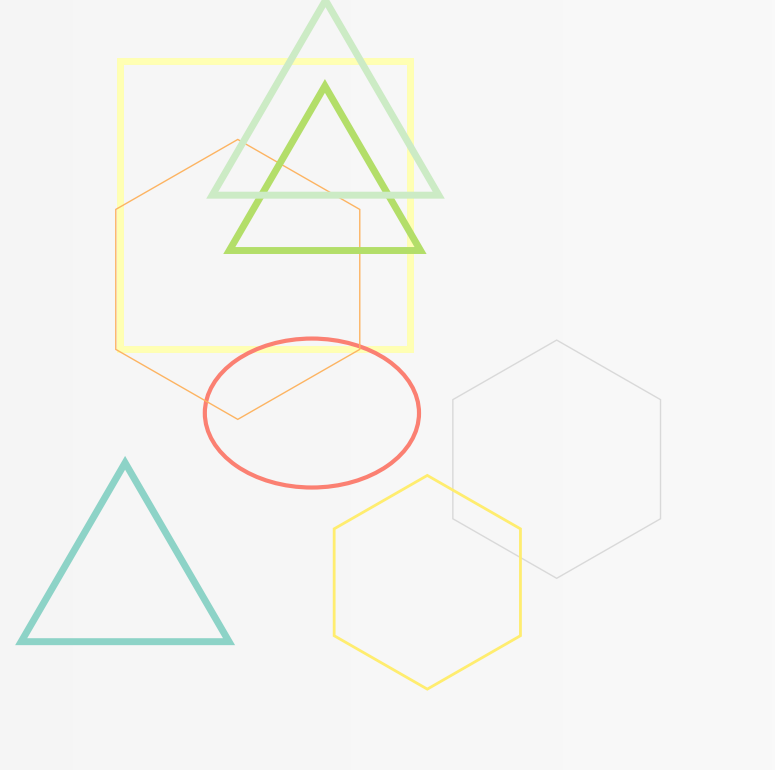[{"shape": "triangle", "thickness": 2.5, "radius": 0.77, "center": [0.161, 0.244]}, {"shape": "square", "thickness": 2.5, "radius": 0.93, "center": [0.342, 0.734]}, {"shape": "oval", "thickness": 1.5, "radius": 0.69, "center": [0.402, 0.464]}, {"shape": "hexagon", "thickness": 0.5, "radius": 0.91, "center": [0.307, 0.637]}, {"shape": "triangle", "thickness": 2.5, "radius": 0.71, "center": [0.419, 0.746]}, {"shape": "hexagon", "thickness": 0.5, "radius": 0.77, "center": [0.718, 0.404]}, {"shape": "triangle", "thickness": 2.5, "radius": 0.84, "center": [0.42, 0.831]}, {"shape": "hexagon", "thickness": 1, "radius": 0.69, "center": [0.551, 0.244]}]